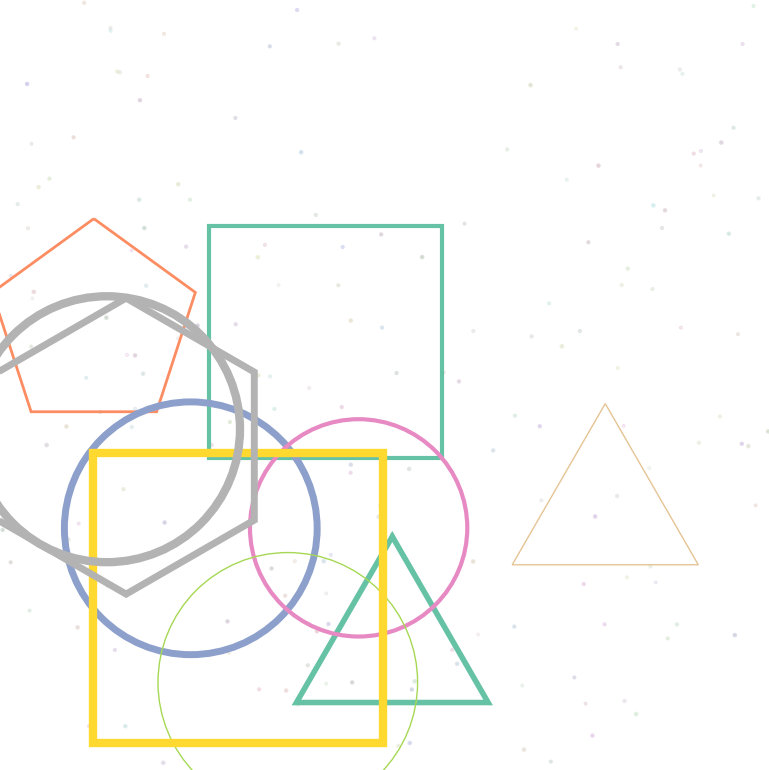[{"shape": "square", "thickness": 1.5, "radius": 0.75, "center": [0.423, 0.556]}, {"shape": "triangle", "thickness": 2, "radius": 0.72, "center": [0.509, 0.159]}, {"shape": "pentagon", "thickness": 1, "radius": 0.69, "center": [0.122, 0.577]}, {"shape": "circle", "thickness": 2.5, "radius": 0.82, "center": [0.248, 0.314]}, {"shape": "circle", "thickness": 1.5, "radius": 0.71, "center": [0.466, 0.314]}, {"shape": "circle", "thickness": 0.5, "radius": 0.84, "center": [0.374, 0.114]}, {"shape": "square", "thickness": 3, "radius": 0.94, "center": [0.309, 0.223]}, {"shape": "triangle", "thickness": 0.5, "radius": 0.7, "center": [0.786, 0.336]}, {"shape": "hexagon", "thickness": 2.5, "radius": 0.96, "center": [0.164, 0.421]}, {"shape": "circle", "thickness": 3, "radius": 0.86, "center": [0.139, 0.443]}]